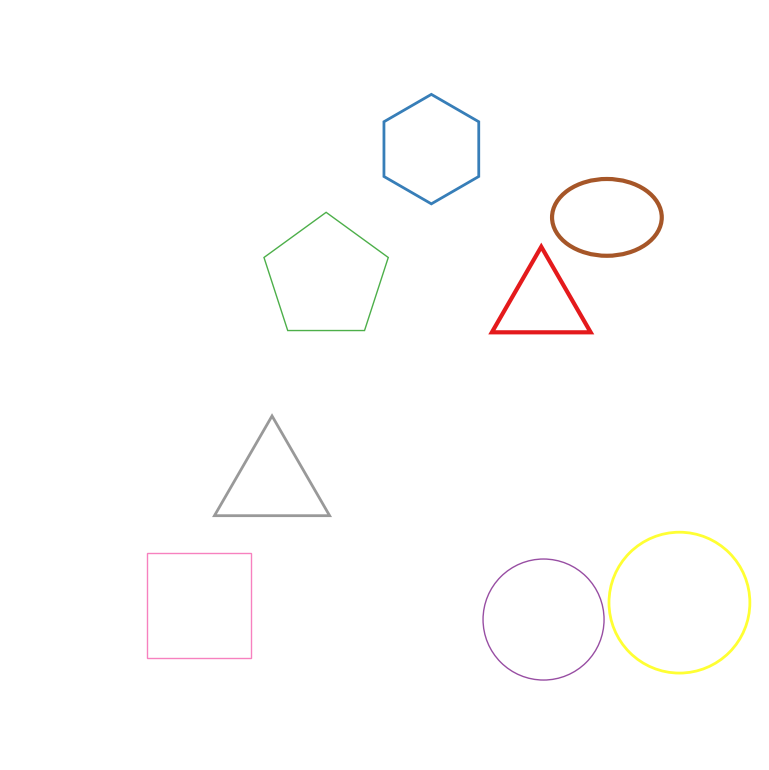[{"shape": "triangle", "thickness": 1.5, "radius": 0.37, "center": [0.703, 0.605]}, {"shape": "hexagon", "thickness": 1, "radius": 0.36, "center": [0.56, 0.806]}, {"shape": "pentagon", "thickness": 0.5, "radius": 0.42, "center": [0.424, 0.639]}, {"shape": "circle", "thickness": 0.5, "radius": 0.39, "center": [0.706, 0.195]}, {"shape": "circle", "thickness": 1, "radius": 0.46, "center": [0.882, 0.217]}, {"shape": "oval", "thickness": 1.5, "radius": 0.36, "center": [0.788, 0.718]}, {"shape": "square", "thickness": 0.5, "radius": 0.34, "center": [0.259, 0.213]}, {"shape": "triangle", "thickness": 1, "radius": 0.43, "center": [0.353, 0.373]}]